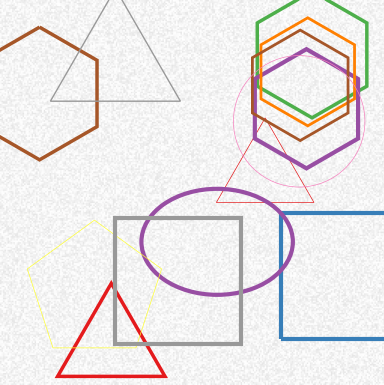[{"shape": "triangle", "thickness": 0.5, "radius": 0.73, "center": [0.689, 0.547]}, {"shape": "triangle", "thickness": 2.5, "radius": 0.81, "center": [0.289, 0.103]}, {"shape": "square", "thickness": 3, "radius": 0.82, "center": [0.894, 0.283]}, {"shape": "hexagon", "thickness": 2.5, "radius": 0.82, "center": [0.811, 0.858]}, {"shape": "hexagon", "thickness": 3, "radius": 0.77, "center": [0.796, 0.718]}, {"shape": "oval", "thickness": 3, "radius": 0.98, "center": [0.564, 0.372]}, {"shape": "hexagon", "thickness": 2, "radius": 0.7, "center": [0.799, 0.813]}, {"shape": "pentagon", "thickness": 0.5, "radius": 0.92, "center": [0.245, 0.245]}, {"shape": "hexagon", "thickness": 2, "radius": 0.72, "center": [0.78, 0.778]}, {"shape": "hexagon", "thickness": 2.5, "radius": 0.86, "center": [0.103, 0.757]}, {"shape": "circle", "thickness": 0.5, "radius": 0.85, "center": [0.777, 0.685]}, {"shape": "triangle", "thickness": 1, "radius": 0.97, "center": [0.3, 0.835]}, {"shape": "square", "thickness": 3, "radius": 0.82, "center": [0.463, 0.269]}]